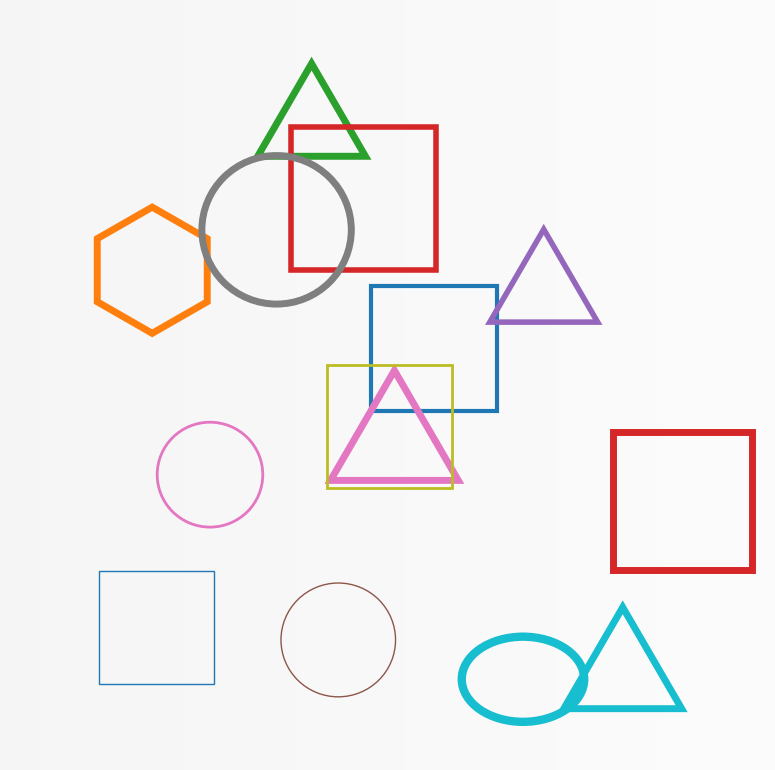[{"shape": "square", "thickness": 0.5, "radius": 0.37, "center": [0.202, 0.185]}, {"shape": "square", "thickness": 1.5, "radius": 0.41, "center": [0.56, 0.548]}, {"shape": "hexagon", "thickness": 2.5, "radius": 0.41, "center": [0.196, 0.649]}, {"shape": "triangle", "thickness": 2.5, "radius": 0.4, "center": [0.402, 0.837]}, {"shape": "square", "thickness": 2, "radius": 0.47, "center": [0.469, 0.742]}, {"shape": "square", "thickness": 2.5, "radius": 0.45, "center": [0.88, 0.35]}, {"shape": "triangle", "thickness": 2, "radius": 0.4, "center": [0.702, 0.622]}, {"shape": "circle", "thickness": 0.5, "radius": 0.37, "center": [0.436, 0.169]}, {"shape": "circle", "thickness": 1, "radius": 0.34, "center": [0.271, 0.384]}, {"shape": "triangle", "thickness": 2.5, "radius": 0.48, "center": [0.509, 0.424]}, {"shape": "circle", "thickness": 2.5, "radius": 0.48, "center": [0.357, 0.702]}, {"shape": "square", "thickness": 1, "radius": 0.4, "center": [0.503, 0.446]}, {"shape": "triangle", "thickness": 2.5, "radius": 0.44, "center": [0.804, 0.124]}, {"shape": "oval", "thickness": 3, "radius": 0.4, "center": [0.675, 0.118]}]